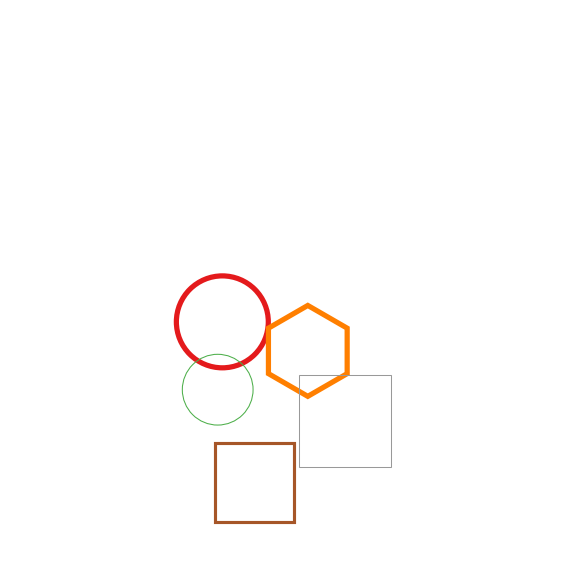[{"shape": "circle", "thickness": 2.5, "radius": 0.4, "center": [0.385, 0.442]}, {"shape": "circle", "thickness": 0.5, "radius": 0.31, "center": [0.377, 0.324]}, {"shape": "hexagon", "thickness": 2.5, "radius": 0.39, "center": [0.533, 0.392]}, {"shape": "square", "thickness": 1.5, "radius": 0.34, "center": [0.441, 0.163]}, {"shape": "square", "thickness": 0.5, "radius": 0.4, "center": [0.597, 0.27]}]